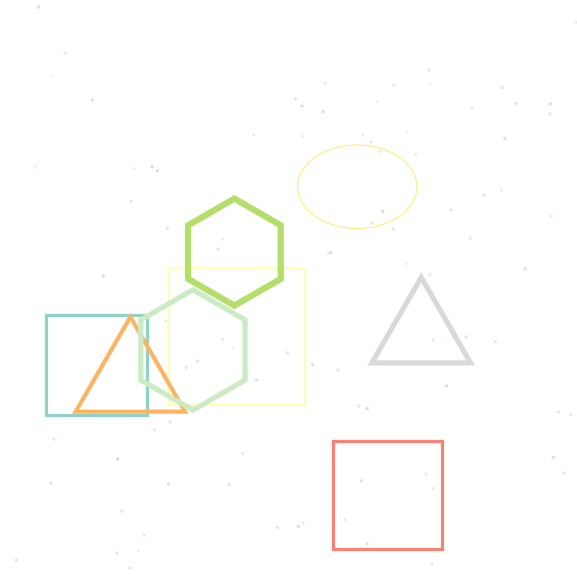[{"shape": "square", "thickness": 1.5, "radius": 0.43, "center": [0.167, 0.368]}, {"shape": "square", "thickness": 1, "radius": 0.59, "center": [0.41, 0.417]}, {"shape": "square", "thickness": 1.5, "radius": 0.47, "center": [0.671, 0.142]}, {"shape": "triangle", "thickness": 2, "radius": 0.55, "center": [0.226, 0.341]}, {"shape": "hexagon", "thickness": 3, "radius": 0.46, "center": [0.406, 0.563]}, {"shape": "triangle", "thickness": 2.5, "radius": 0.49, "center": [0.729, 0.42]}, {"shape": "hexagon", "thickness": 2.5, "radius": 0.52, "center": [0.334, 0.393]}, {"shape": "oval", "thickness": 0.5, "radius": 0.52, "center": [0.619, 0.676]}]